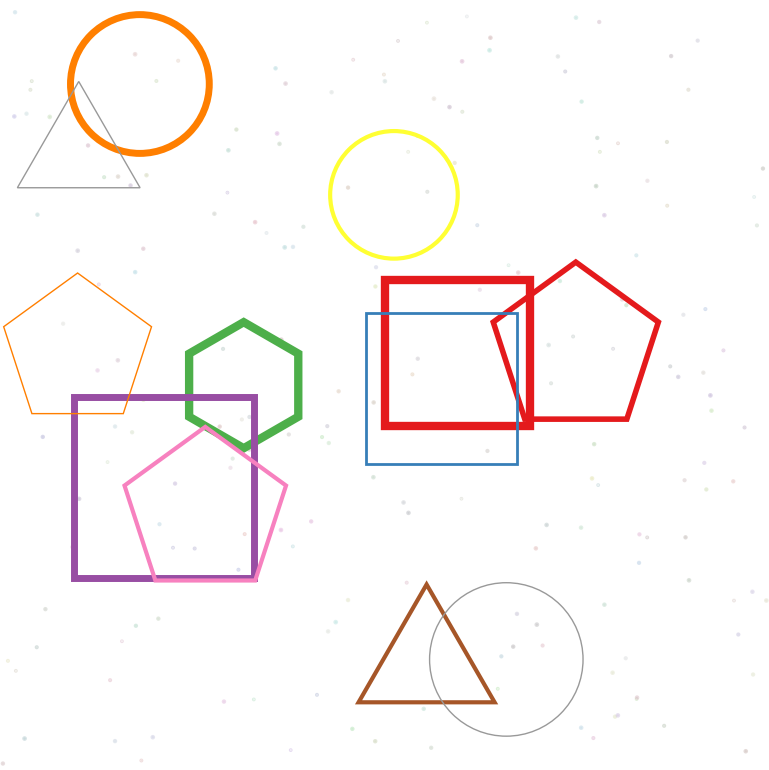[{"shape": "square", "thickness": 3, "radius": 0.47, "center": [0.594, 0.542]}, {"shape": "pentagon", "thickness": 2, "radius": 0.56, "center": [0.748, 0.547]}, {"shape": "square", "thickness": 1, "radius": 0.49, "center": [0.574, 0.495]}, {"shape": "hexagon", "thickness": 3, "radius": 0.41, "center": [0.317, 0.5]}, {"shape": "square", "thickness": 2.5, "radius": 0.59, "center": [0.213, 0.367]}, {"shape": "pentagon", "thickness": 0.5, "radius": 0.5, "center": [0.101, 0.544]}, {"shape": "circle", "thickness": 2.5, "radius": 0.45, "center": [0.182, 0.891]}, {"shape": "circle", "thickness": 1.5, "radius": 0.41, "center": [0.512, 0.747]}, {"shape": "triangle", "thickness": 1.5, "radius": 0.51, "center": [0.554, 0.139]}, {"shape": "pentagon", "thickness": 1.5, "radius": 0.55, "center": [0.267, 0.335]}, {"shape": "triangle", "thickness": 0.5, "radius": 0.46, "center": [0.102, 0.802]}, {"shape": "circle", "thickness": 0.5, "radius": 0.5, "center": [0.658, 0.144]}]